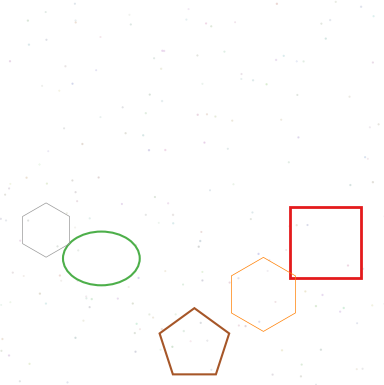[{"shape": "square", "thickness": 2, "radius": 0.46, "center": [0.846, 0.37]}, {"shape": "oval", "thickness": 1.5, "radius": 0.5, "center": [0.263, 0.329]}, {"shape": "hexagon", "thickness": 0.5, "radius": 0.48, "center": [0.684, 0.235]}, {"shape": "pentagon", "thickness": 1.5, "radius": 0.48, "center": [0.505, 0.105]}, {"shape": "hexagon", "thickness": 0.5, "radius": 0.35, "center": [0.12, 0.402]}]